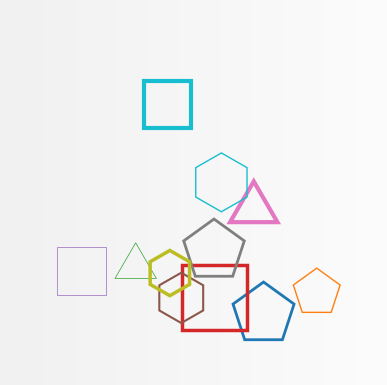[{"shape": "pentagon", "thickness": 2, "radius": 0.41, "center": [0.68, 0.185]}, {"shape": "pentagon", "thickness": 1, "radius": 0.32, "center": [0.817, 0.24]}, {"shape": "triangle", "thickness": 0.5, "radius": 0.31, "center": [0.35, 0.308]}, {"shape": "square", "thickness": 2.5, "radius": 0.42, "center": [0.554, 0.228]}, {"shape": "square", "thickness": 0.5, "radius": 0.31, "center": [0.211, 0.297]}, {"shape": "hexagon", "thickness": 1.5, "radius": 0.33, "center": [0.468, 0.226]}, {"shape": "triangle", "thickness": 3, "radius": 0.35, "center": [0.655, 0.458]}, {"shape": "pentagon", "thickness": 2, "radius": 0.41, "center": [0.552, 0.349]}, {"shape": "hexagon", "thickness": 2.5, "radius": 0.29, "center": [0.438, 0.291]}, {"shape": "square", "thickness": 3, "radius": 0.31, "center": [0.432, 0.728]}, {"shape": "hexagon", "thickness": 1, "radius": 0.38, "center": [0.571, 0.526]}]